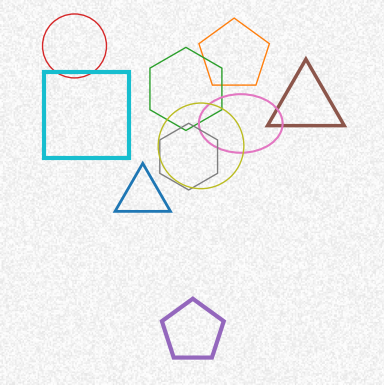[{"shape": "triangle", "thickness": 2, "radius": 0.42, "center": [0.371, 0.493]}, {"shape": "pentagon", "thickness": 1, "radius": 0.48, "center": [0.608, 0.857]}, {"shape": "hexagon", "thickness": 1, "radius": 0.54, "center": [0.483, 0.769]}, {"shape": "circle", "thickness": 1, "radius": 0.42, "center": [0.194, 0.881]}, {"shape": "pentagon", "thickness": 3, "radius": 0.42, "center": [0.501, 0.14]}, {"shape": "triangle", "thickness": 2.5, "radius": 0.58, "center": [0.795, 0.731]}, {"shape": "oval", "thickness": 1.5, "radius": 0.54, "center": [0.625, 0.679]}, {"shape": "hexagon", "thickness": 1, "radius": 0.43, "center": [0.49, 0.593]}, {"shape": "circle", "thickness": 1, "radius": 0.56, "center": [0.522, 0.621]}, {"shape": "square", "thickness": 3, "radius": 0.56, "center": [0.225, 0.702]}]